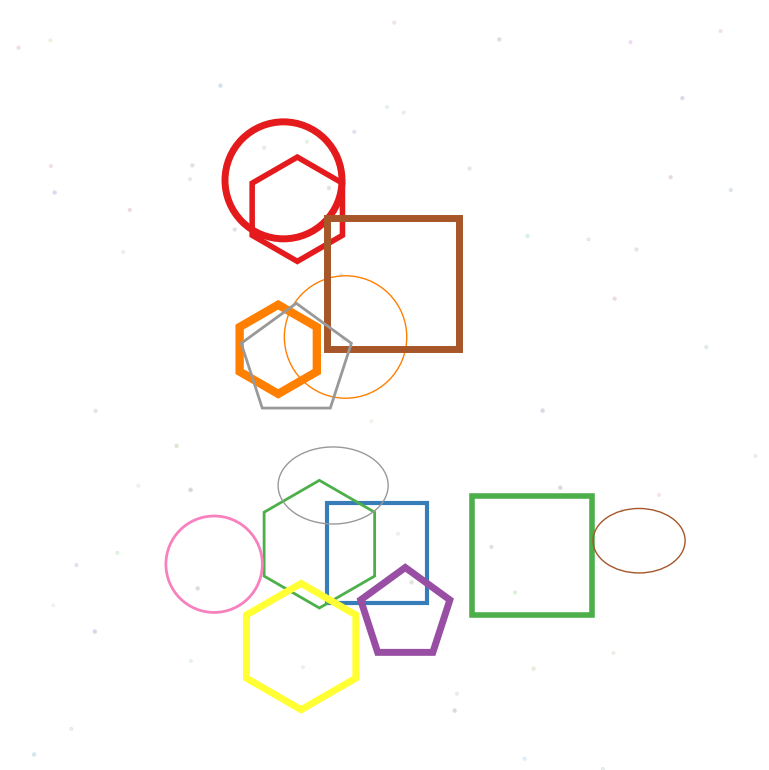[{"shape": "hexagon", "thickness": 2, "radius": 0.34, "center": [0.386, 0.728]}, {"shape": "circle", "thickness": 2.5, "radius": 0.38, "center": [0.368, 0.766]}, {"shape": "square", "thickness": 1.5, "radius": 0.32, "center": [0.49, 0.282]}, {"shape": "hexagon", "thickness": 1, "radius": 0.41, "center": [0.415, 0.293]}, {"shape": "square", "thickness": 2, "radius": 0.39, "center": [0.691, 0.279]}, {"shape": "pentagon", "thickness": 2.5, "radius": 0.3, "center": [0.526, 0.202]}, {"shape": "hexagon", "thickness": 3, "radius": 0.29, "center": [0.361, 0.546]}, {"shape": "circle", "thickness": 0.5, "radius": 0.4, "center": [0.449, 0.562]}, {"shape": "hexagon", "thickness": 2.5, "radius": 0.41, "center": [0.391, 0.16]}, {"shape": "oval", "thickness": 0.5, "radius": 0.3, "center": [0.83, 0.298]}, {"shape": "square", "thickness": 2.5, "radius": 0.43, "center": [0.511, 0.632]}, {"shape": "circle", "thickness": 1, "radius": 0.31, "center": [0.278, 0.267]}, {"shape": "pentagon", "thickness": 1, "radius": 0.38, "center": [0.385, 0.531]}, {"shape": "oval", "thickness": 0.5, "radius": 0.36, "center": [0.433, 0.37]}]